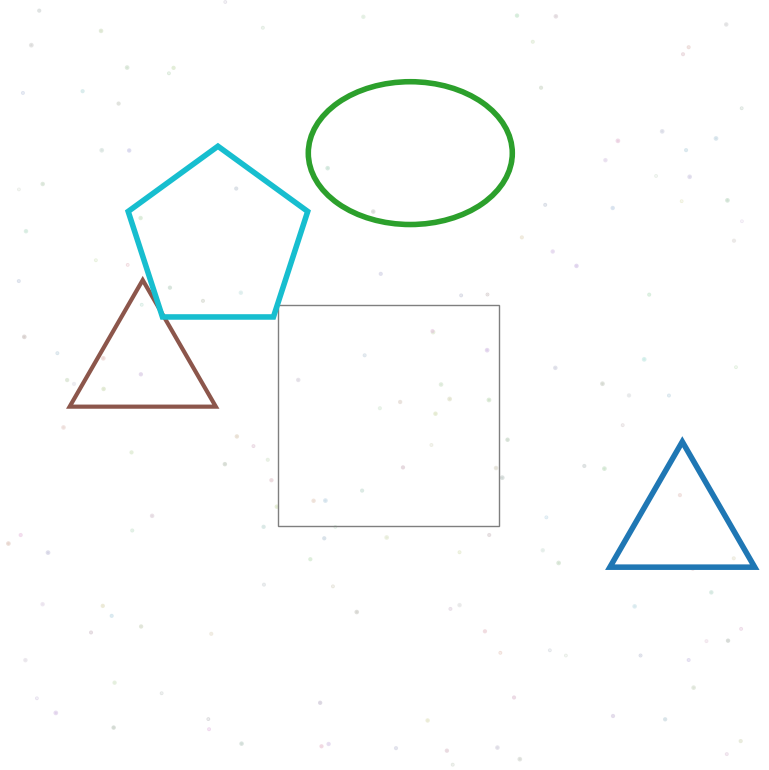[{"shape": "triangle", "thickness": 2, "radius": 0.54, "center": [0.886, 0.318]}, {"shape": "oval", "thickness": 2, "radius": 0.66, "center": [0.533, 0.801]}, {"shape": "triangle", "thickness": 1.5, "radius": 0.55, "center": [0.185, 0.527]}, {"shape": "square", "thickness": 0.5, "radius": 0.72, "center": [0.504, 0.461]}, {"shape": "pentagon", "thickness": 2, "radius": 0.61, "center": [0.283, 0.688]}]